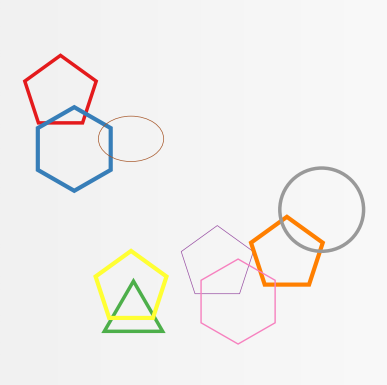[{"shape": "pentagon", "thickness": 2.5, "radius": 0.48, "center": [0.156, 0.759]}, {"shape": "hexagon", "thickness": 3, "radius": 0.54, "center": [0.192, 0.613]}, {"shape": "triangle", "thickness": 2.5, "radius": 0.43, "center": [0.344, 0.183]}, {"shape": "pentagon", "thickness": 0.5, "radius": 0.49, "center": [0.561, 0.316]}, {"shape": "pentagon", "thickness": 3, "radius": 0.49, "center": [0.74, 0.339]}, {"shape": "pentagon", "thickness": 3, "radius": 0.48, "center": [0.338, 0.252]}, {"shape": "oval", "thickness": 0.5, "radius": 0.42, "center": [0.338, 0.639]}, {"shape": "hexagon", "thickness": 1, "radius": 0.55, "center": [0.614, 0.217]}, {"shape": "circle", "thickness": 2.5, "radius": 0.54, "center": [0.83, 0.455]}]